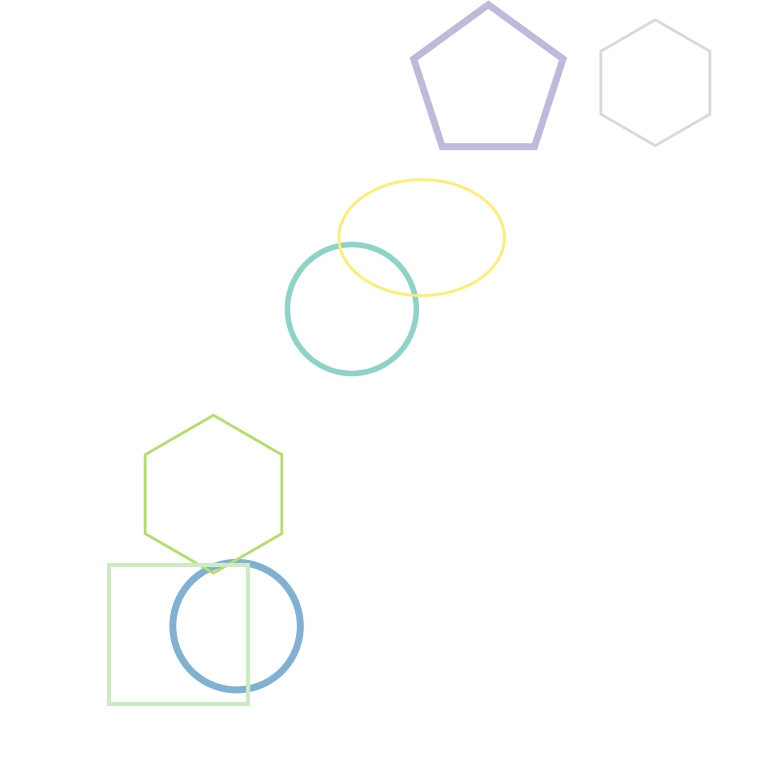[{"shape": "circle", "thickness": 2, "radius": 0.42, "center": [0.457, 0.599]}, {"shape": "pentagon", "thickness": 2.5, "radius": 0.51, "center": [0.634, 0.892]}, {"shape": "circle", "thickness": 2.5, "radius": 0.41, "center": [0.307, 0.187]}, {"shape": "hexagon", "thickness": 1, "radius": 0.51, "center": [0.277, 0.358]}, {"shape": "hexagon", "thickness": 1, "radius": 0.41, "center": [0.851, 0.893]}, {"shape": "square", "thickness": 1.5, "radius": 0.45, "center": [0.231, 0.176]}, {"shape": "oval", "thickness": 1, "radius": 0.54, "center": [0.548, 0.691]}]